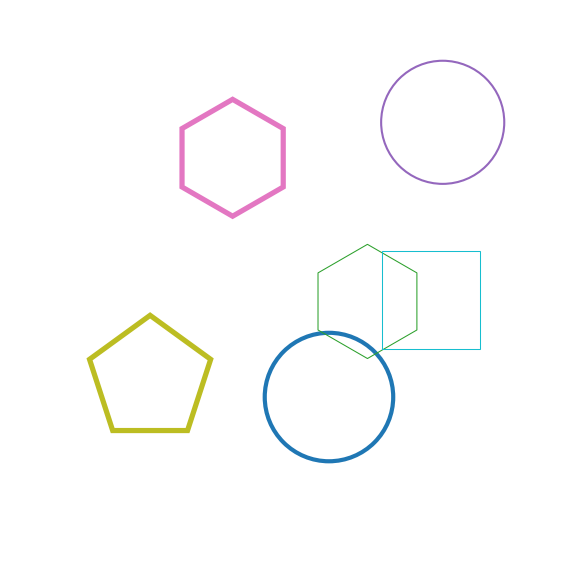[{"shape": "circle", "thickness": 2, "radius": 0.56, "center": [0.57, 0.312]}, {"shape": "hexagon", "thickness": 0.5, "radius": 0.49, "center": [0.636, 0.477]}, {"shape": "circle", "thickness": 1, "radius": 0.53, "center": [0.767, 0.787]}, {"shape": "hexagon", "thickness": 2.5, "radius": 0.51, "center": [0.403, 0.726]}, {"shape": "pentagon", "thickness": 2.5, "radius": 0.55, "center": [0.26, 0.343]}, {"shape": "square", "thickness": 0.5, "radius": 0.42, "center": [0.746, 0.48]}]